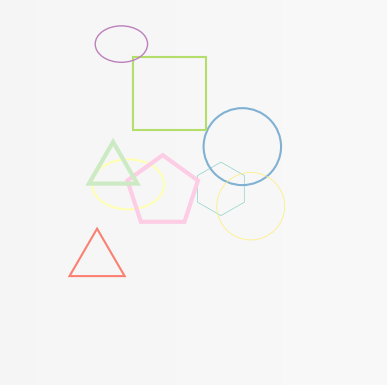[{"shape": "hexagon", "thickness": 0.5, "radius": 0.35, "center": [0.57, 0.509]}, {"shape": "oval", "thickness": 1.5, "radius": 0.46, "center": [0.331, 0.521]}, {"shape": "triangle", "thickness": 1.5, "radius": 0.41, "center": [0.251, 0.324]}, {"shape": "circle", "thickness": 1.5, "radius": 0.5, "center": [0.625, 0.619]}, {"shape": "square", "thickness": 1.5, "radius": 0.48, "center": [0.437, 0.758]}, {"shape": "pentagon", "thickness": 3, "radius": 0.48, "center": [0.42, 0.501]}, {"shape": "oval", "thickness": 1, "radius": 0.34, "center": [0.313, 0.885]}, {"shape": "triangle", "thickness": 3, "radius": 0.36, "center": [0.292, 0.559]}, {"shape": "circle", "thickness": 0.5, "radius": 0.44, "center": [0.647, 0.464]}]